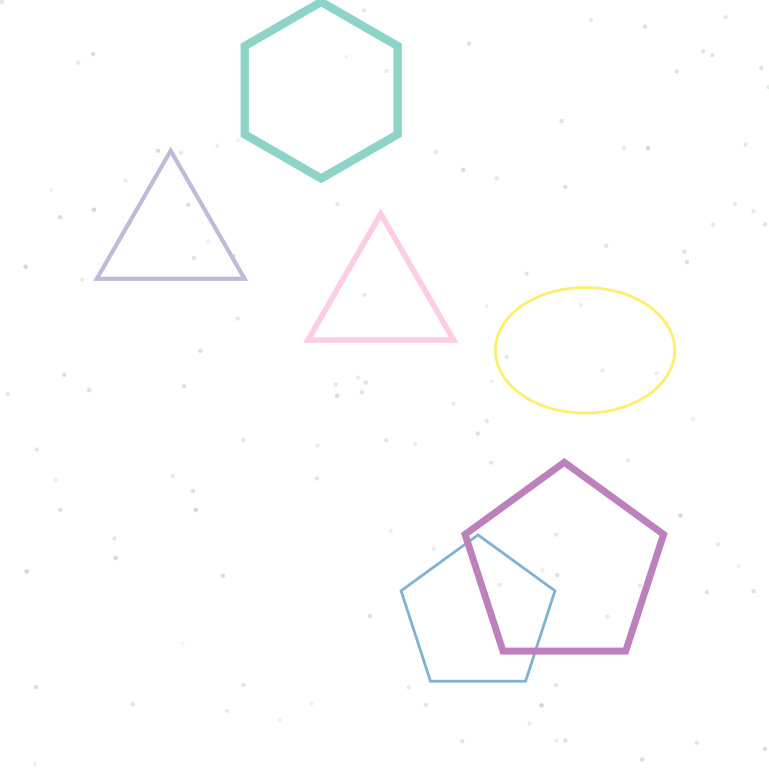[{"shape": "hexagon", "thickness": 3, "radius": 0.57, "center": [0.417, 0.883]}, {"shape": "triangle", "thickness": 1.5, "radius": 0.55, "center": [0.222, 0.693]}, {"shape": "pentagon", "thickness": 1, "radius": 0.53, "center": [0.621, 0.2]}, {"shape": "triangle", "thickness": 2, "radius": 0.55, "center": [0.495, 0.613]}, {"shape": "pentagon", "thickness": 2.5, "radius": 0.68, "center": [0.733, 0.264]}, {"shape": "oval", "thickness": 1, "radius": 0.58, "center": [0.76, 0.545]}]